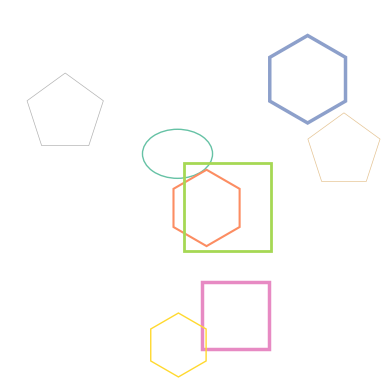[{"shape": "oval", "thickness": 1, "radius": 0.46, "center": [0.461, 0.601]}, {"shape": "hexagon", "thickness": 1.5, "radius": 0.5, "center": [0.537, 0.46]}, {"shape": "hexagon", "thickness": 2.5, "radius": 0.57, "center": [0.799, 0.794]}, {"shape": "square", "thickness": 2.5, "radius": 0.43, "center": [0.612, 0.181]}, {"shape": "square", "thickness": 2, "radius": 0.57, "center": [0.591, 0.462]}, {"shape": "hexagon", "thickness": 1, "radius": 0.42, "center": [0.463, 0.104]}, {"shape": "pentagon", "thickness": 0.5, "radius": 0.49, "center": [0.893, 0.608]}, {"shape": "pentagon", "thickness": 0.5, "radius": 0.52, "center": [0.169, 0.706]}]